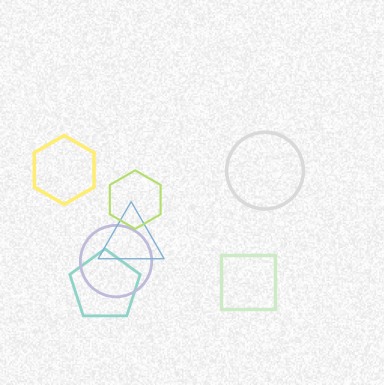[{"shape": "pentagon", "thickness": 2, "radius": 0.48, "center": [0.273, 0.257]}, {"shape": "circle", "thickness": 2, "radius": 0.46, "center": [0.301, 0.322]}, {"shape": "triangle", "thickness": 1, "radius": 0.49, "center": [0.341, 0.377]}, {"shape": "hexagon", "thickness": 1.5, "radius": 0.38, "center": [0.351, 0.482]}, {"shape": "circle", "thickness": 2.5, "radius": 0.5, "center": [0.688, 0.557]}, {"shape": "square", "thickness": 2.5, "radius": 0.35, "center": [0.644, 0.268]}, {"shape": "hexagon", "thickness": 2.5, "radius": 0.45, "center": [0.167, 0.559]}]